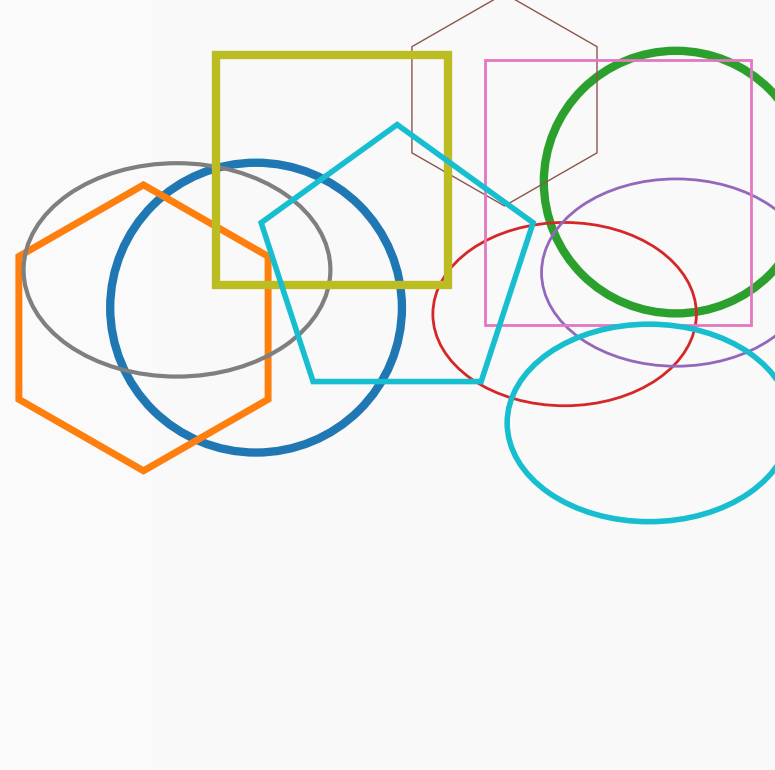[{"shape": "circle", "thickness": 3, "radius": 0.94, "center": [0.33, 0.6]}, {"shape": "hexagon", "thickness": 2.5, "radius": 0.93, "center": [0.185, 0.574]}, {"shape": "circle", "thickness": 3, "radius": 0.85, "center": [0.872, 0.764]}, {"shape": "oval", "thickness": 1, "radius": 0.85, "center": [0.729, 0.592]}, {"shape": "oval", "thickness": 1, "radius": 0.87, "center": [0.873, 0.646]}, {"shape": "hexagon", "thickness": 0.5, "radius": 0.69, "center": [0.651, 0.87]}, {"shape": "square", "thickness": 1, "radius": 0.86, "center": [0.797, 0.75]}, {"shape": "oval", "thickness": 1.5, "radius": 0.99, "center": [0.228, 0.65]}, {"shape": "square", "thickness": 3, "radius": 0.75, "center": [0.429, 0.779]}, {"shape": "pentagon", "thickness": 2, "radius": 0.92, "center": [0.512, 0.654]}, {"shape": "oval", "thickness": 2, "radius": 0.92, "center": [0.838, 0.451]}]